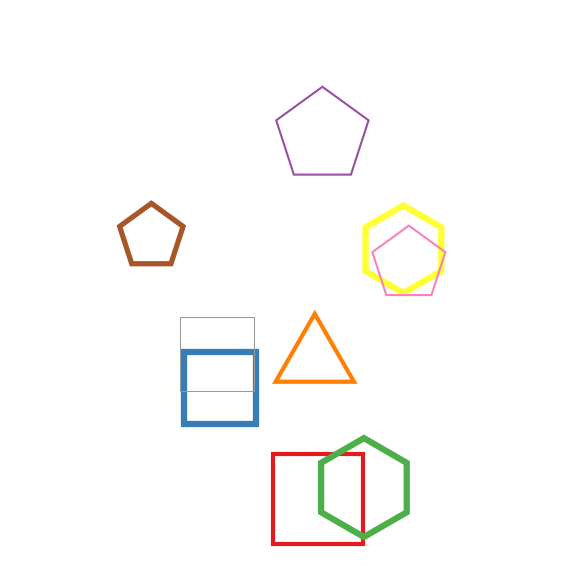[{"shape": "square", "thickness": 2, "radius": 0.39, "center": [0.551, 0.135]}, {"shape": "square", "thickness": 3, "radius": 0.31, "center": [0.381, 0.327]}, {"shape": "hexagon", "thickness": 3, "radius": 0.43, "center": [0.63, 0.155]}, {"shape": "pentagon", "thickness": 1, "radius": 0.42, "center": [0.558, 0.765]}, {"shape": "triangle", "thickness": 2, "radius": 0.39, "center": [0.545, 0.377]}, {"shape": "hexagon", "thickness": 3, "radius": 0.38, "center": [0.699, 0.568]}, {"shape": "pentagon", "thickness": 2.5, "radius": 0.29, "center": [0.262, 0.589]}, {"shape": "pentagon", "thickness": 1, "radius": 0.33, "center": [0.708, 0.542]}, {"shape": "square", "thickness": 0.5, "radius": 0.32, "center": [0.376, 0.386]}]